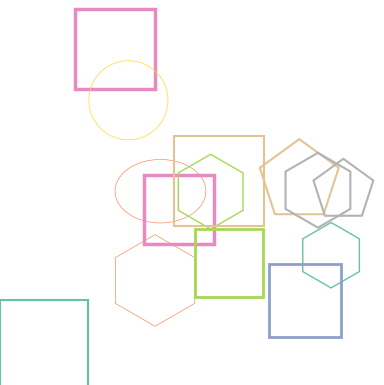[{"shape": "square", "thickness": 1.5, "radius": 0.58, "center": [0.114, 0.104]}, {"shape": "hexagon", "thickness": 1, "radius": 0.42, "center": [0.86, 0.337]}, {"shape": "oval", "thickness": 0.5, "radius": 0.59, "center": [0.417, 0.503]}, {"shape": "hexagon", "thickness": 0.5, "radius": 0.59, "center": [0.403, 0.271]}, {"shape": "square", "thickness": 2, "radius": 0.47, "center": [0.792, 0.219]}, {"shape": "square", "thickness": 2.5, "radius": 0.45, "center": [0.465, 0.456]}, {"shape": "square", "thickness": 2.5, "radius": 0.52, "center": [0.299, 0.872]}, {"shape": "square", "thickness": 2, "radius": 0.44, "center": [0.594, 0.317]}, {"shape": "hexagon", "thickness": 1, "radius": 0.49, "center": [0.547, 0.502]}, {"shape": "circle", "thickness": 0.5, "radius": 0.51, "center": [0.334, 0.74]}, {"shape": "pentagon", "thickness": 1.5, "radius": 0.54, "center": [0.777, 0.531]}, {"shape": "square", "thickness": 1.5, "radius": 0.59, "center": [0.569, 0.53]}, {"shape": "hexagon", "thickness": 1.5, "radius": 0.49, "center": [0.826, 0.506]}, {"shape": "pentagon", "thickness": 1.5, "radius": 0.41, "center": [0.892, 0.506]}]